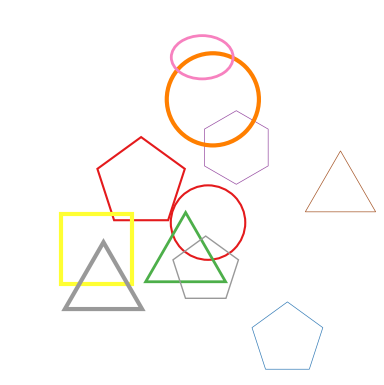[{"shape": "circle", "thickness": 1.5, "radius": 0.48, "center": [0.54, 0.422]}, {"shape": "pentagon", "thickness": 1.5, "radius": 0.6, "center": [0.366, 0.525]}, {"shape": "pentagon", "thickness": 0.5, "radius": 0.48, "center": [0.747, 0.119]}, {"shape": "triangle", "thickness": 2, "radius": 0.6, "center": [0.482, 0.328]}, {"shape": "hexagon", "thickness": 0.5, "radius": 0.48, "center": [0.614, 0.617]}, {"shape": "circle", "thickness": 3, "radius": 0.6, "center": [0.553, 0.742]}, {"shape": "square", "thickness": 3, "radius": 0.46, "center": [0.251, 0.353]}, {"shape": "triangle", "thickness": 0.5, "radius": 0.53, "center": [0.884, 0.503]}, {"shape": "oval", "thickness": 2, "radius": 0.4, "center": [0.525, 0.851]}, {"shape": "triangle", "thickness": 3, "radius": 0.58, "center": [0.269, 0.255]}, {"shape": "pentagon", "thickness": 1, "radius": 0.45, "center": [0.534, 0.297]}]